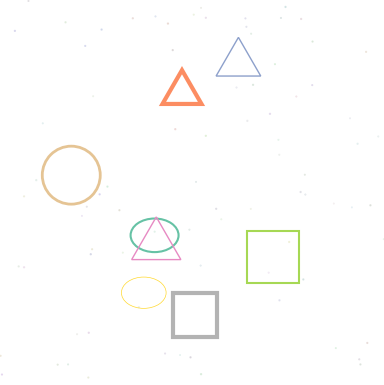[{"shape": "oval", "thickness": 1.5, "radius": 0.31, "center": [0.401, 0.389]}, {"shape": "triangle", "thickness": 3, "radius": 0.29, "center": [0.473, 0.759]}, {"shape": "triangle", "thickness": 1, "radius": 0.33, "center": [0.619, 0.836]}, {"shape": "triangle", "thickness": 1, "radius": 0.37, "center": [0.406, 0.363]}, {"shape": "square", "thickness": 1.5, "radius": 0.34, "center": [0.709, 0.332]}, {"shape": "oval", "thickness": 0.5, "radius": 0.29, "center": [0.373, 0.24]}, {"shape": "circle", "thickness": 2, "radius": 0.38, "center": [0.185, 0.545]}, {"shape": "square", "thickness": 3, "radius": 0.29, "center": [0.506, 0.182]}]